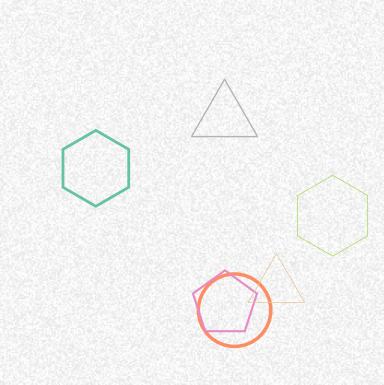[{"shape": "hexagon", "thickness": 2, "radius": 0.49, "center": [0.249, 0.563]}, {"shape": "circle", "thickness": 2.5, "radius": 0.47, "center": [0.609, 0.194]}, {"shape": "pentagon", "thickness": 1.5, "radius": 0.44, "center": [0.584, 0.21]}, {"shape": "hexagon", "thickness": 0.5, "radius": 0.53, "center": [0.864, 0.44]}, {"shape": "triangle", "thickness": 0.5, "radius": 0.42, "center": [0.718, 0.257]}, {"shape": "triangle", "thickness": 1, "radius": 0.5, "center": [0.583, 0.695]}]